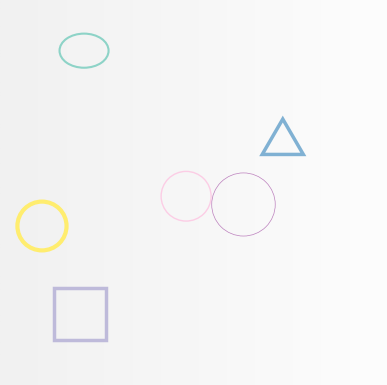[{"shape": "oval", "thickness": 1.5, "radius": 0.32, "center": [0.217, 0.868]}, {"shape": "square", "thickness": 2.5, "radius": 0.33, "center": [0.206, 0.184]}, {"shape": "triangle", "thickness": 2.5, "radius": 0.31, "center": [0.73, 0.629]}, {"shape": "circle", "thickness": 1, "radius": 0.32, "center": [0.48, 0.49]}, {"shape": "circle", "thickness": 0.5, "radius": 0.41, "center": [0.628, 0.469]}, {"shape": "circle", "thickness": 3, "radius": 0.32, "center": [0.108, 0.413]}]